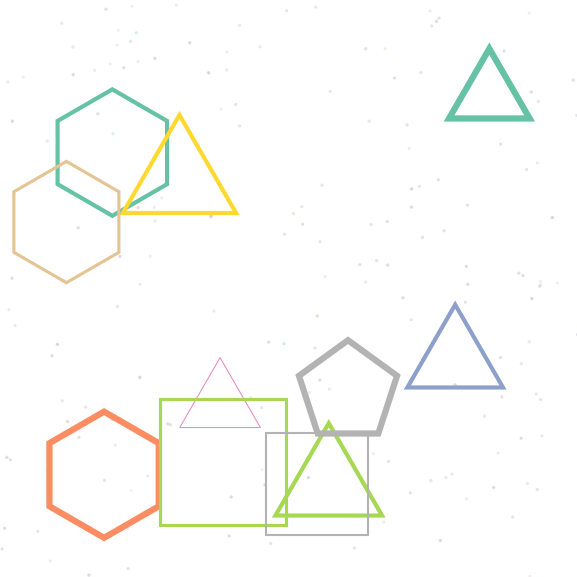[{"shape": "triangle", "thickness": 3, "radius": 0.4, "center": [0.847, 0.834]}, {"shape": "hexagon", "thickness": 2, "radius": 0.55, "center": [0.195, 0.735]}, {"shape": "hexagon", "thickness": 3, "radius": 0.55, "center": [0.18, 0.177]}, {"shape": "triangle", "thickness": 2, "radius": 0.48, "center": [0.788, 0.376]}, {"shape": "triangle", "thickness": 0.5, "radius": 0.4, "center": [0.381, 0.299]}, {"shape": "square", "thickness": 1.5, "radius": 0.55, "center": [0.386, 0.199]}, {"shape": "triangle", "thickness": 2, "radius": 0.53, "center": [0.569, 0.16]}, {"shape": "triangle", "thickness": 2, "radius": 0.57, "center": [0.311, 0.687]}, {"shape": "hexagon", "thickness": 1.5, "radius": 0.52, "center": [0.115, 0.615]}, {"shape": "pentagon", "thickness": 3, "radius": 0.45, "center": [0.603, 0.321]}, {"shape": "square", "thickness": 1, "radius": 0.44, "center": [0.549, 0.161]}]